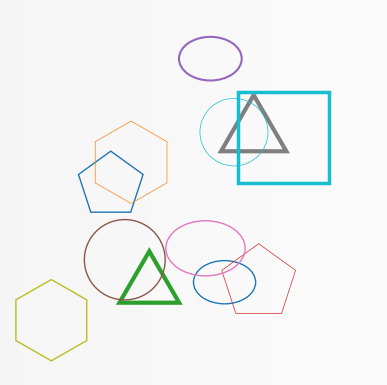[{"shape": "pentagon", "thickness": 1, "radius": 0.44, "center": [0.286, 0.52]}, {"shape": "oval", "thickness": 1, "radius": 0.4, "center": [0.58, 0.267]}, {"shape": "hexagon", "thickness": 0.5, "radius": 0.53, "center": [0.338, 0.579]}, {"shape": "triangle", "thickness": 3, "radius": 0.45, "center": [0.385, 0.258]}, {"shape": "pentagon", "thickness": 0.5, "radius": 0.5, "center": [0.668, 0.267]}, {"shape": "oval", "thickness": 1.5, "radius": 0.4, "center": [0.543, 0.848]}, {"shape": "circle", "thickness": 1, "radius": 0.52, "center": [0.322, 0.325]}, {"shape": "oval", "thickness": 1, "radius": 0.51, "center": [0.53, 0.355]}, {"shape": "triangle", "thickness": 3, "radius": 0.49, "center": [0.655, 0.656]}, {"shape": "hexagon", "thickness": 1, "radius": 0.53, "center": [0.132, 0.168]}, {"shape": "square", "thickness": 2.5, "radius": 0.59, "center": [0.731, 0.642]}, {"shape": "circle", "thickness": 0.5, "radius": 0.44, "center": [0.604, 0.657]}]